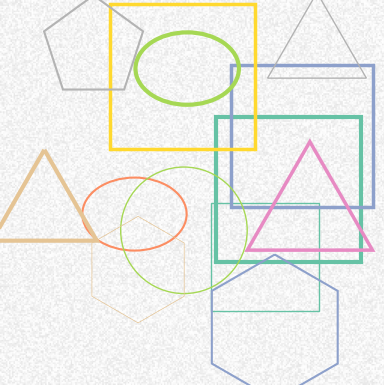[{"shape": "square", "thickness": 3, "radius": 0.94, "center": [0.749, 0.507]}, {"shape": "square", "thickness": 1, "radius": 0.7, "center": [0.689, 0.333]}, {"shape": "oval", "thickness": 1.5, "radius": 0.68, "center": [0.349, 0.444]}, {"shape": "hexagon", "thickness": 1.5, "radius": 0.94, "center": [0.714, 0.15]}, {"shape": "square", "thickness": 2.5, "radius": 0.92, "center": [0.785, 0.647]}, {"shape": "triangle", "thickness": 2.5, "radius": 0.94, "center": [0.805, 0.444]}, {"shape": "circle", "thickness": 1, "radius": 0.82, "center": [0.478, 0.402]}, {"shape": "oval", "thickness": 3, "radius": 0.67, "center": [0.486, 0.822]}, {"shape": "square", "thickness": 2.5, "radius": 0.94, "center": [0.473, 0.8]}, {"shape": "hexagon", "thickness": 0.5, "radius": 0.69, "center": [0.359, 0.3]}, {"shape": "triangle", "thickness": 3, "radius": 0.79, "center": [0.115, 0.454]}, {"shape": "triangle", "thickness": 1, "radius": 0.74, "center": [0.823, 0.871]}, {"shape": "pentagon", "thickness": 1.5, "radius": 0.68, "center": [0.243, 0.877]}]